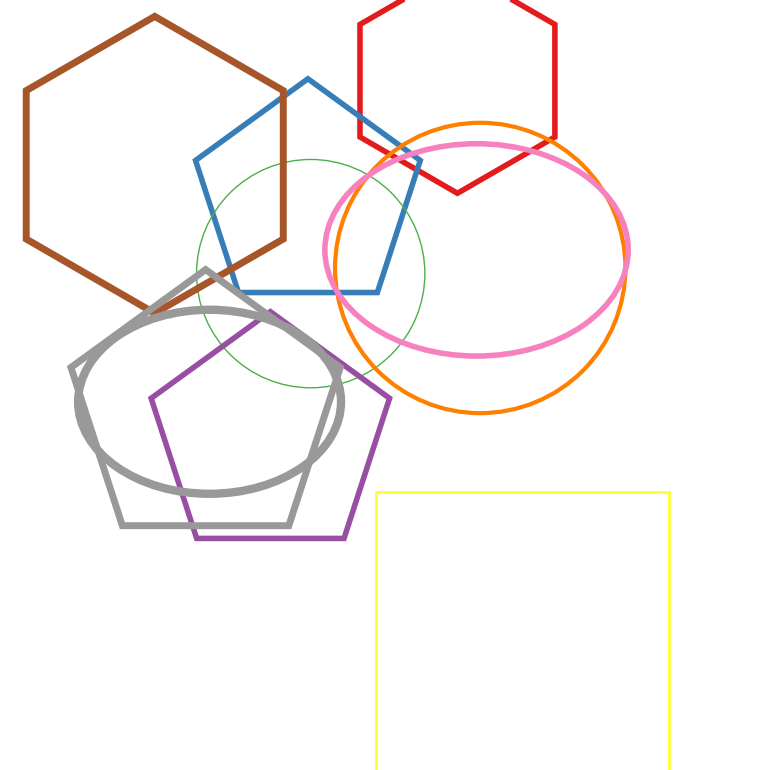[{"shape": "hexagon", "thickness": 2, "radius": 0.73, "center": [0.594, 0.895]}, {"shape": "pentagon", "thickness": 2, "radius": 0.77, "center": [0.4, 0.744]}, {"shape": "circle", "thickness": 0.5, "radius": 0.74, "center": [0.404, 0.645]}, {"shape": "pentagon", "thickness": 2, "radius": 0.81, "center": [0.351, 0.432]}, {"shape": "circle", "thickness": 1.5, "radius": 0.94, "center": [0.624, 0.652]}, {"shape": "square", "thickness": 1, "radius": 0.95, "center": [0.678, 0.17]}, {"shape": "hexagon", "thickness": 2.5, "radius": 0.96, "center": [0.201, 0.786]}, {"shape": "oval", "thickness": 2, "radius": 0.98, "center": [0.619, 0.675]}, {"shape": "pentagon", "thickness": 2.5, "radius": 0.92, "center": [0.267, 0.466]}, {"shape": "oval", "thickness": 3, "radius": 0.85, "center": [0.272, 0.478]}]